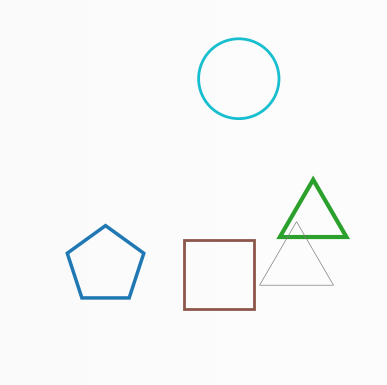[{"shape": "pentagon", "thickness": 2.5, "radius": 0.52, "center": [0.272, 0.31]}, {"shape": "triangle", "thickness": 3, "radius": 0.5, "center": [0.808, 0.434]}, {"shape": "square", "thickness": 2, "radius": 0.45, "center": [0.564, 0.287]}, {"shape": "triangle", "thickness": 0.5, "radius": 0.55, "center": [0.765, 0.314]}, {"shape": "circle", "thickness": 2, "radius": 0.52, "center": [0.616, 0.796]}]